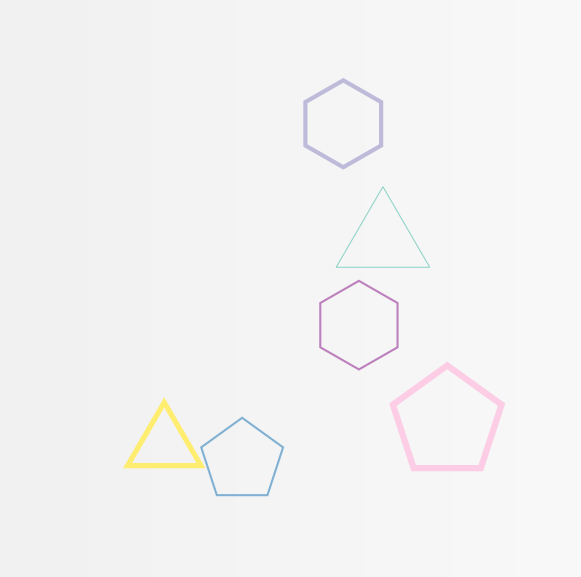[{"shape": "triangle", "thickness": 0.5, "radius": 0.46, "center": [0.659, 0.583]}, {"shape": "hexagon", "thickness": 2, "radius": 0.38, "center": [0.591, 0.785]}, {"shape": "pentagon", "thickness": 1, "radius": 0.37, "center": [0.417, 0.202]}, {"shape": "pentagon", "thickness": 3, "radius": 0.49, "center": [0.769, 0.268]}, {"shape": "hexagon", "thickness": 1, "radius": 0.38, "center": [0.617, 0.436]}, {"shape": "triangle", "thickness": 2.5, "radius": 0.36, "center": [0.283, 0.229]}]